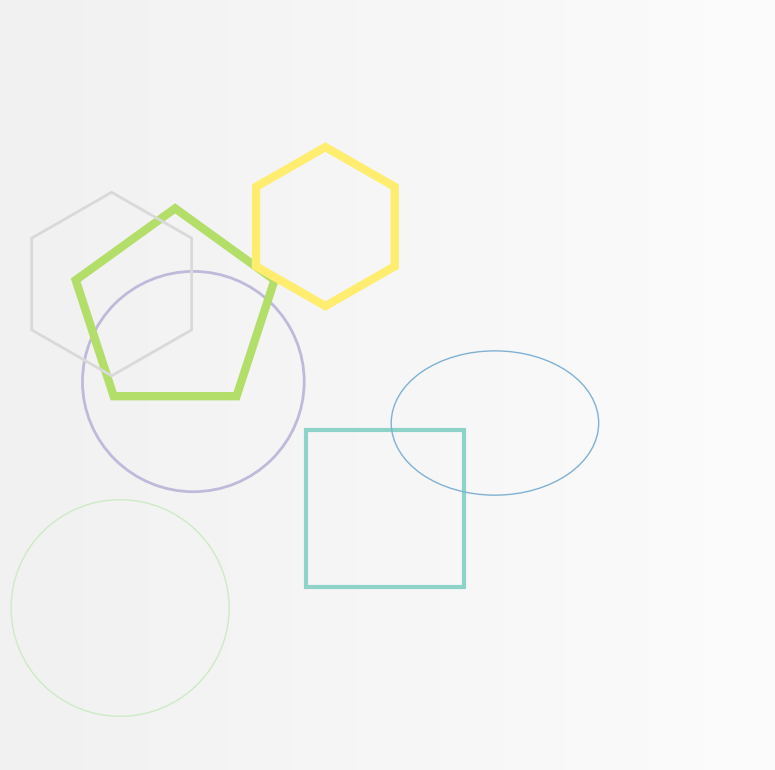[{"shape": "square", "thickness": 1.5, "radius": 0.51, "center": [0.497, 0.34]}, {"shape": "circle", "thickness": 1, "radius": 0.72, "center": [0.249, 0.504]}, {"shape": "oval", "thickness": 0.5, "radius": 0.67, "center": [0.639, 0.451]}, {"shape": "pentagon", "thickness": 3, "radius": 0.67, "center": [0.226, 0.595]}, {"shape": "hexagon", "thickness": 1, "radius": 0.6, "center": [0.144, 0.631]}, {"shape": "circle", "thickness": 0.5, "radius": 0.7, "center": [0.155, 0.21]}, {"shape": "hexagon", "thickness": 3, "radius": 0.52, "center": [0.42, 0.706]}]